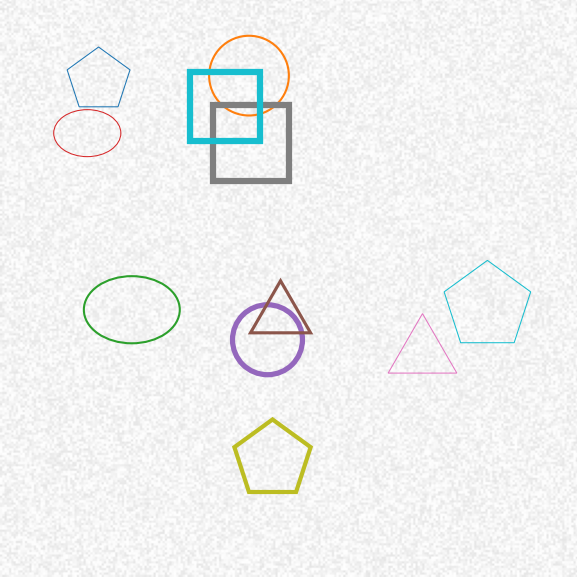[{"shape": "pentagon", "thickness": 0.5, "radius": 0.29, "center": [0.171, 0.86]}, {"shape": "circle", "thickness": 1, "radius": 0.35, "center": [0.431, 0.868]}, {"shape": "oval", "thickness": 1, "radius": 0.42, "center": [0.228, 0.463]}, {"shape": "oval", "thickness": 0.5, "radius": 0.29, "center": [0.151, 0.769]}, {"shape": "circle", "thickness": 2.5, "radius": 0.3, "center": [0.463, 0.411]}, {"shape": "triangle", "thickness": 1.5, "radius": 0.3, "center": [0.486, 0.453]}, {"shape": "triangle", "thickness": 0.5, "radius": 0.34, "center": [0.732, 0.387]}, {"shape": "square", "thickness": 3, "radius": 0.33, "center": [0.434, 0.751]}, {"shape": "pentagon", "thickness": 2, "radius": 0.35, "center": [0.472, 0.203]}, {"shape": "square", "thickness": 3, "radius": 0.3, "center": [0.39, 0.815]}, {"shape": "pentagon", "thickness": 0.5, "radius": 0.39, "center": [0.844, 0.469]}]